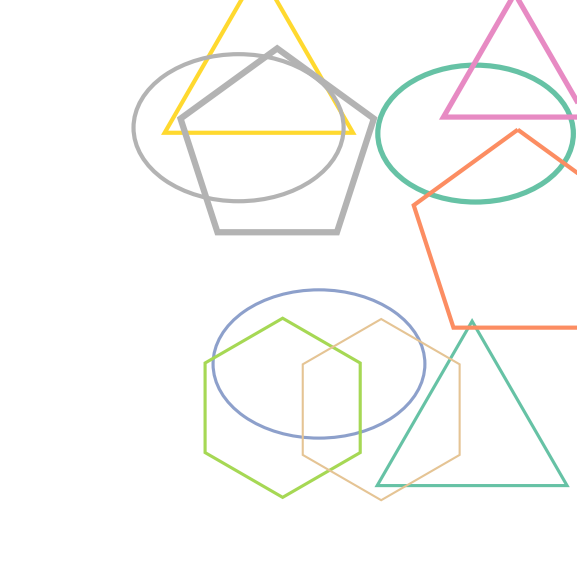[{"shape": "triangle", "thickness": 1.5, "radius": 0.95, "center": [0.818, 0.253]}, {"shape": "oval", "thickness": 2.5, "radius": 0.85, "center": [0.824, 0.768]}, {"shape": "pentagon", "thickness": 2, "radius": 0.95, "center": [0.897, 0.585]}, {"shape": "oval", "thickness": 1.5, "radius": 0.92, "center": [0.552, 0.369]}, {"shape": "triangle", "thickness": 2.5, "radius": 0.71, "center": [0.891, 0.868]}, {"shape": "hexagon", "thickness": 1.5, "radius": 0.78, "center": [0.489, 0.293]}, {"shape": "triangle", "thickness": 2, "radius": 0.94, "center": [0.448, 0.863]}, {"shape": "hexagon", "thickness": 1, "radius": 0.78, "center": [0.66, 0.29]}, {"shape": "pentagon", "thickness": 3, "radius": 0.88, "center": [0.48, 0.739]}, {"shape": "oval", "thickness": 2, "radius": 0.91, "center": [0.413, 0.778]}]